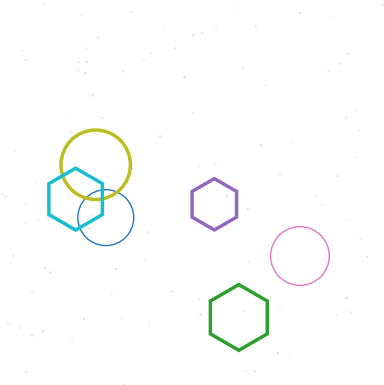[{"shape": "circle", "thickness": 1, "radius": 0.36, "center": [0.275, 0.435]}, {"shape": "hexagon", "thickness": 2.5, "radius": 0.43, "center": [0.62, 0.175]}, {"shape": "hexagon", "thickness": 2.5, "radius": 0.33, "center": [0.557, 0.469]}, {"shape": "circle", "thickness": 1, "radius": 0.38, "center": [0.779, 0.335]}, {"shape": "circle", "thickness": 2.5, "radius": 0.45, "center": [0.249, 0.572]}, {"shape": "hexagon", "thickness": 2.5, "radius": 0.4, "center": [0.196, 0.483]}]